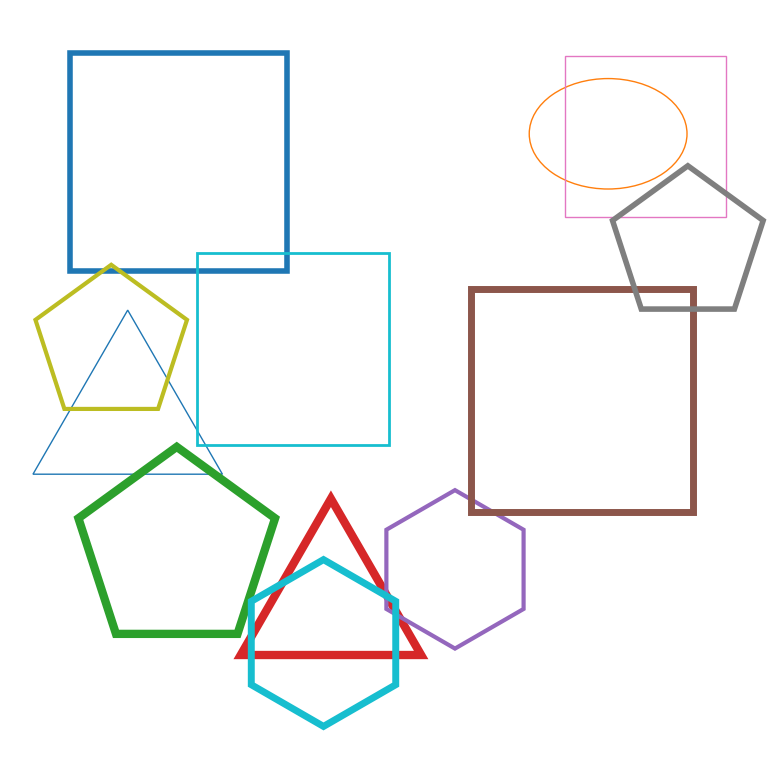[{"shape": "triangle", "thickness": 0.5, "radius": 0.71, "center": [0.166, 0.455]}, {"shape": "square", "thickness": 2, "radius": 0.71, "center": [0.232, 0.79]}, {"shape": "oval", "thickness": 0.5, "radius": 0.51, "center": [0.79, 0.826]}, {"shape": "pentagon", "thickness": 3, "radius": 0.67, "center": [0.23, 0.285]}, {"shape": "triangle", "thickness": 3, "radius": 0.68, "center": [0.43, 0.217]}, {"shape": "hexagon", "thickness": 1.5, "radius": 0.51, "center": [0.591, 0.261]}, {"shape": "square", "thickness": 2.5, "radius": 0.72, "center": [0.755, 0.48]}, {"shape": "square", "thickness": 0.5, "radius": 0.52, "center": [0.839, 0.823]}, {"shape": "pentagon", "thickness": 2, "radius": 0.51, "center": [0.893, 0.682]}, {"shape": "pentagon", "thickness": 1.5, "radius": 0.52, "center": [0.144, 0.553]}, {"shape": "hexagon", "thickness": 2.5, "radius": 0.54, "center": [0.42, 0.165]}, {"shape": "square", "thickness": 1, "radius": 0.62, "center": [0.381, 0.547]}]